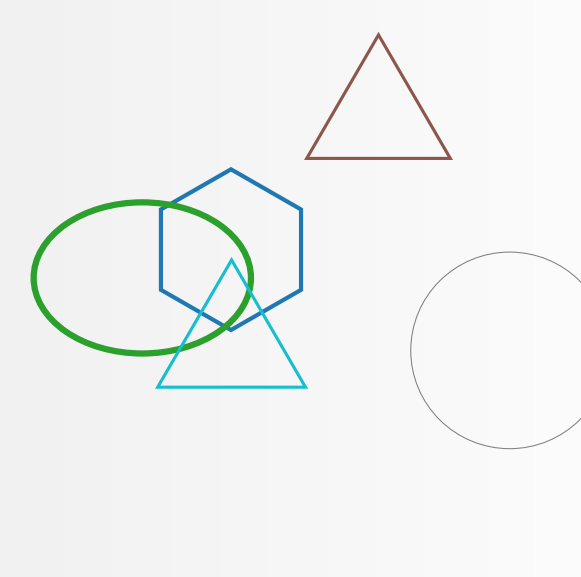[{"shape": "hexagon", "thickness": 2, "radius": 0.7, "center": [0.397, 0.567]}, {"shape": "oval", "thickness": 3, "radius": 0.93, "center": [0.245, 0.518]}, {"shape": "triangle", "thickness": 1.5, "radius": 0.71, "center": [0.651, 0.796]}, {"shape": "circle", "thickness": 0.5, "radius": 0.85, "center": [0.877, 0.392]}, {"shape": "triangle", "thickness": 1.5, "radius": 0.73, "center": [0.398, 0.402]}]